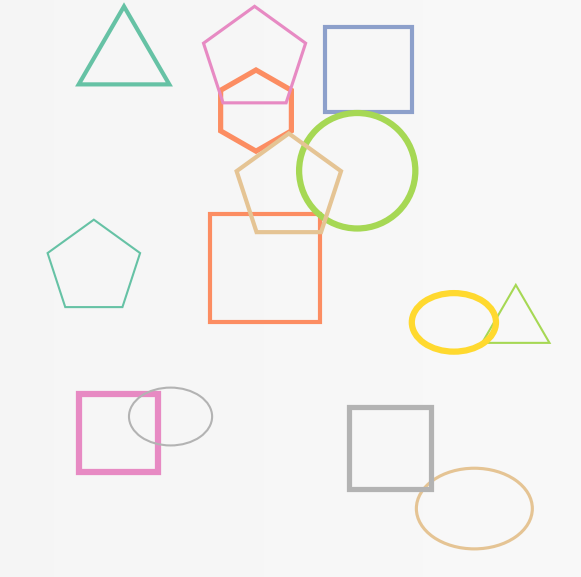[{"shape": "pentagon", "thickness": 1, "radius": 0.42, "center": [0.161, 0.535]}, {"shape": "triangle", "thickness": 2, "radius": 0.45, "center": [0.213, 0.898]}, {"shape": "hexagon", "thickness": 2.5, "radius": 0.35, "center": [0.44, 0.808]}, {"shape": "square", "thickness": 2, "radius": 0.47, "center": [0.456, 0.535]}, {"shape": "square", "thickness": 2, "radius": 0.37, "center": [0.634, 0.879]}, {"shape": "square", "thickness": 3, "radius": 0.34, "center": [0.204, 0.249]}, {"shape": "pentagon", "thickness": 1.5, "radius": 0.46, "center": [0.438, 0.896]}, {"shape": "triangle", "thickness": 1, "radius": 0.33, "center": [0.887, 0.439]}, {"shape": "circle", "thickness": 3, "radius": 0.5, "center": [0.615, 0.703]}, {"shape": "oval", "thickness": 3, "radius": 0.36, "center": [0.781, 0.441]}, {"shape": "oval", "thickness": 1.5, "radius": 0.5, "center": [0.816, 0.119]}, {"shape": "pentagon", "thickness": 2, "radius": 0.47, "center": [0.497, 0.674]}, {"shape": "oval", "thickness": 1, "radius": 0.36, "center": [0.293, 0.278]}, {"shape": "square", "thickness": 2.5, "radius": 0.35, "center": [0.671, 0.224]}]